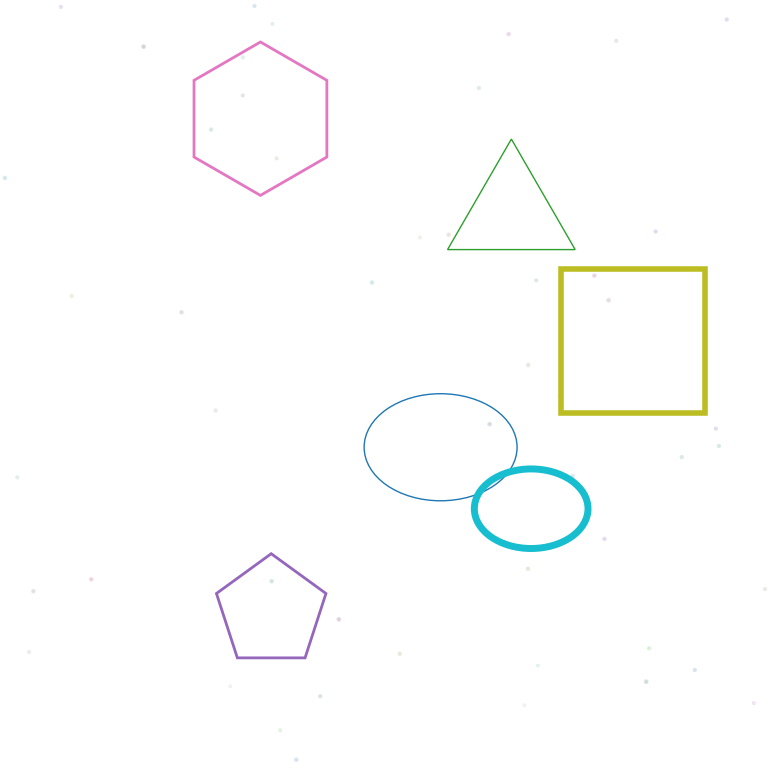[{"shape": "oval", "thickness": 0.5, "radius": 0.5, "center": [0.572, 0.419]}, {"shape": "triangle", "thickness": 0.5, "radius": 0.48, "center": [0.664, 0.724]}, {"shape": "pentagon", "thickness": 1, "radius": 0.37, "center": [0.352, 0.206]}, {"shape": "hexagon", "thickness": 1, "radius": 0.5, "center": [0.338, 0.846]}, {"shape": "square", "thickness": 2, "radius": 0.47, "center": [0.822, 0.558]}, {"shape": "oval", "thickness": 2.5, "radius": 0.37, "center": [0.69, 0.339]}]